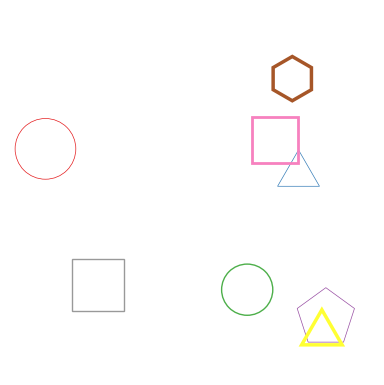[{"shape": "circle", "thickness": 0.5, "radius": 0.39, "center": [0.118, 0.613]}, {"shape": "triangle", "thickness": 0.5, "radius": 0.31, "center": [0.775, 0.548]}, {"shape": "circle", "thickness": 1, "radius": 0.33, "center": [0.642, 0.248]}, {"shape": "pentagon", "thickness": 0.5, "radius": 0.39, "center": [0.846, 0.175]}, {"shape": "triangle", "thickness": 2.5, "radius": 0.3, "center": [0.836, 0.135]}, {"shape": "hexagon", "thickness": 2.5, "radius": 0.29, "center": [0.759, 0.796]}, {"shape": "square", "thickness": 2, "radius": 0.3, "center": [0.713, 0.636]}, {"shape": "square", "thickness": 1, "radius": 0.34, "center": [0.254, 0.26]}]